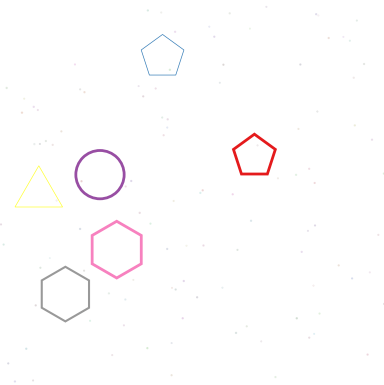[{"shape": "pentagon", "thickness": 2, "radius": 0.29, "center": [0.661, 0.594]}, {"shape": "pentagon", "thickness": 0.5, "radius": 0.29, "center": [0.422, 0.852]}, {"shape": "circle", "thickness": 2, "radius": 0.31, "center": [0.26, 0.546]}, {"shape": "triangle", "thickness": 0.5, "radius": 0.36, "center": [0.101, 0.498]}, {"shape": "hexagon", "thickness": 2, "radius": 0.37, "center": [0.303, 0.352]}, {"shape": "hexagon", "thickness": 1.5, "radius": 0.35, "center": [0.17, 0.236]}]